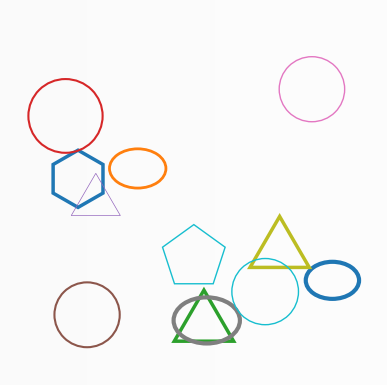[{"shape": "hexagon", "thickness": 2.5, "radius": 0.37, "center": [0.201, 0.536]}, {"shape": "oval", "thickness": 3, "radius": 0.34, "center": [0.858, 0.272]}, {"shape": "oval", "thickness": 2, "radius": 0.36, "center": [0.355, 0.562]}, {"shape": "triangle", "thickness": 2.5, "radius": 0.44, "center": [0.526, 0.158]}, {"shape": "circle", "thickness": 1.5, "radius": 0.48, "center": [0.169, 0.699]}, {"shape": "triangle", "thickness": 0.5, "radius": 0.37, "center": [0.247, 0.477]}, {"shape": "circle", "thickness": 1.5, "radius": 0.42, "center": [0.225, 0.182]}, {"shape": "circle", "thickness": 1, "radius": 0.42, "center": [0.805, 0.768]}, {"shape": "oval", "thickness": 3, "radius": 0.43, "center": [0.534, 0.168]}, {"shape": "triangle", "thickness": 2.5, "radius": 0.44, "center": [0.722, 0.35]}, {"shape": "circle", "thickness": 1, "radius": 0.43, "center": [0.684, 0.243]}, {"shape": "pentagon", "thickness": 1, "radius": 0.42, "center": [0.5, 0.332]}]